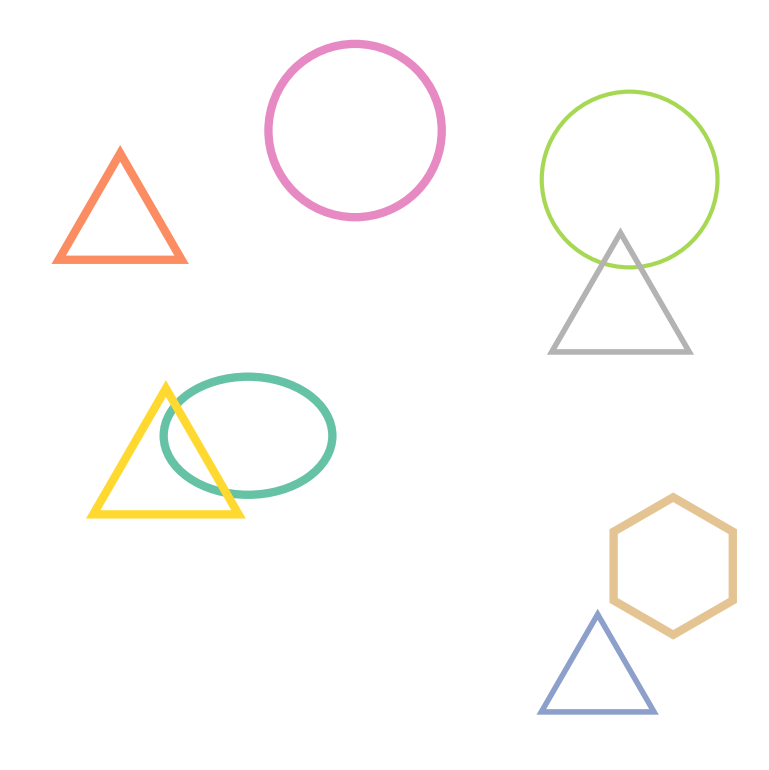[{"shape": "oval", "thickness": 3, "radius": 0.55, "center": [0.322, 0.434]}, {"shape": "triangle", "thickness": 3, "radius": 0.46, "center": [0.156, 0.709]}, {"shape": "triangle", "thickness": 2, "radius": 0.42, "center": [0.776, 0.118]}, {"shape": "circle", "thickness": 3, "radius": 0.56, "center": [0.461, 0.83]}, {"shape": "circle", "thickness": 1.5, "radius": 0.57, "center": [0.818, 0.767]}, {"shape": "triangle", "thickness": 3, "radius": 0.54, "center": [0.215, 0.386]}, {"shape": "hexagon", "thickness": 3, "radius": 0.45, "center": [0.874, 0.265]}, {"shape": "triangle", "thickness": 2, "radius": 0.52, "center": [0.806, 0.594]}]